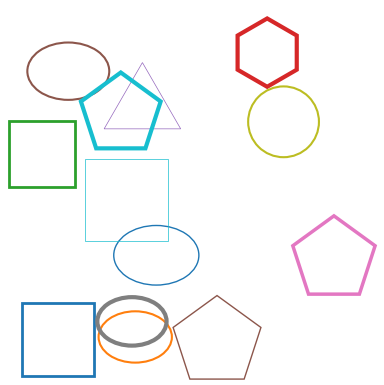[{"shape": "square", "thickness": 2, "radius": 0.47, "center": [0.151, 0.118]}, {"shape": "oval", "thickness": 1, "radius": 0.55, "center": [0.406, 0.337]}, {"shape": "oval", "thickness": 1.5, "radius": 0.48, "center": [0.351, 0.125]}, {"shape": "square", "thickness": 2, "radius": 0.43, "center": [0.11, 0.599]}, {"shape": "hexagon", "thickness": 3, "radius": 0.44, "center": [0.694, 0.863]}, {"shape": "triangle", "thickness": 0.5, "radius": 0.57, "center": [0.37, 0.723]}, {"shape": "pentagon", "thickness": 1, "radius": 0.6, "center": [0.564, 0.112]}, {"shape": "oval", "thickness": 1.5, "radius": 0.53, "center": [0.177, 0.815]}, {"shape": "pentagon", "thickness": 2.5, "radius": 0.56, "center": [0.867, 0.327]}, {"shape": "oval", "thickness": 3, "radius": 0.45, "center": [0.343, 0.165]}, {"shape": "circle", "thickness": 1.5, "radius": 0.46, "center": [0.736, 0.684]}, {"shape": "pentagon", "thickness": 3, "radius": 0.54, "center": [0.314, 0.703]}, {"shape": "square", "thickness": 0.5, "radius": 0.53, "center": [0.329, 0.48]}]